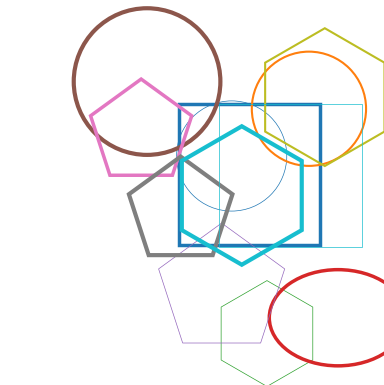[{"shape": "circle", "thickness": 0.5, "radius": 0.72, "center": [0.602, 0.595]}, {"shape": "square", "thickness": 2.5, "radius": 0.91, "center": [0.649, 0.546]}, {"shape": "circle", "thickness": 1.5, "radius": 0.74, "center": [0.802, 0.717]}, {"shape": "hexagon", "thickness": 0.5, "radius": 0.69, "center": [0.693, 0.134]}, {"shape": "oval", "thickness": 2.5, "radius": 0.89, "center": [0.878, 0.175]}, {"shape": "pentagon", "thickness": 0.5, "radius": 0.86, "center": [0.576, 0.248]}, {"shape": "circle", "thickness": 3, "radius": 0.95, "center": [0.382, 0.788]}, {"shape": "pentagon", "thickness": 2.5, "radius": 0.69, "center": [0.367, 0.657]}, {"shape": "pentagon", "thickness": 3, "radius": 0.71, "center": [0.469, 0.452]}, {"shape": "hexagon", "thickness": 1.5, "radius": 0.89, "center": [0.844, 0.748]}, {"shape": "square", "thickness": 0.5, "radius": 0.93, "center": [0.755, 0.544]}, {"shape": "hexagon", "thickness": 3, "radius": 0.9, "center": [0.628, 0.492]}]